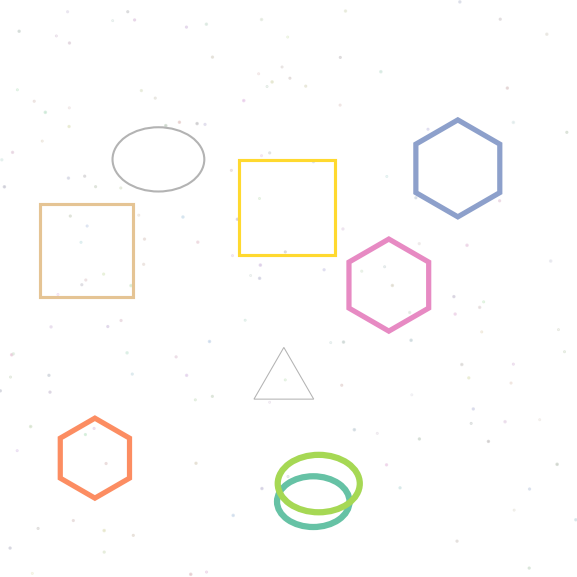[{"shape": "oval", "thickness": 3, "radius": 0.31, "center": [0.542, 0.13]}, {"shape": "hexagon", "thickness": 2.5, "radius": 0.35, "center": [0.164, 0.206]}, {"shape": "hexagon", "thickness": 2.5, "radius": 0.42, "center": [0.793, 0.708]}, {"shape": "hexagon", "thickness": 2.5, "radius": 0.4, "center": [0.673, 0.505]}, {"shape": "oval", "thickness": 3, "radius": 0.36, "center": [0.552, 0.162]}, {"shape": "square", "thickness": 1.5, "radius": 0.41, "center": [0.497, 0.64]}, {"shape": "square", "thickness": 1.5, "radius": 0.4, "center": [0.15, 0.565]}, {"shape": "oval", "thickness": 1, "radius": 0.4, "center": [0.274, 0.723]}, {"shape": "triangle", "thickness": 0.5, "radius": 0.3, "center": [0.491, 0.338]}]